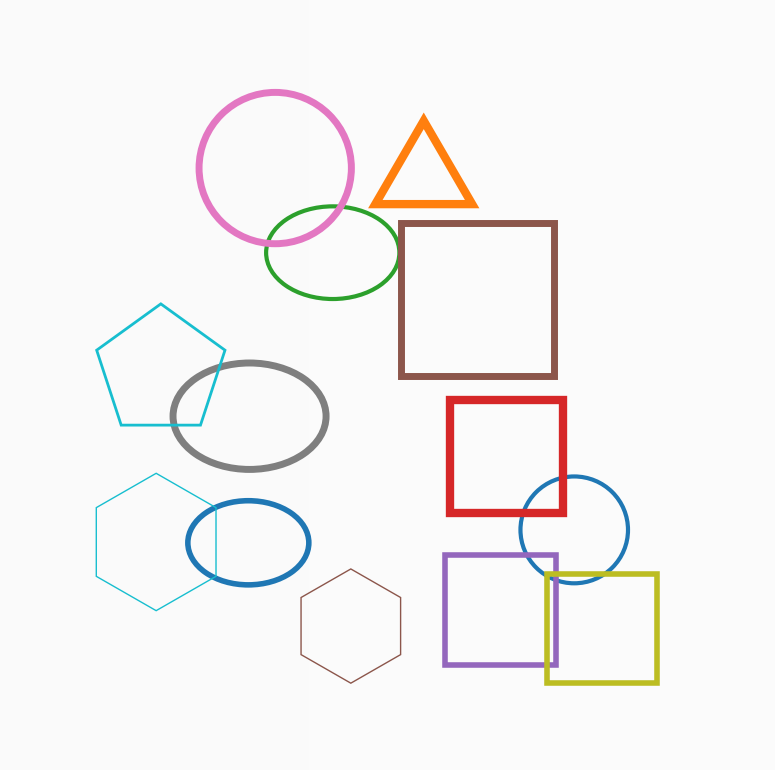[{"shape": "circle", "thickness": 1.5, "radius": 0.35, "center": [0.741, 0.312]}, {"shape": "oval", "thickness": 2, "radius": 0.39, "center": [0.32, 0.295]}, {"shape": "triangle", "thickness": 3, "radius": 0.36, "center": [0.547, 0.771]}, {"shape": "oval", "thickness": 1.5, "radius": 0.43, "center": [0.429, 0.672]}, {"shape": "square", "thickness": 3, "radius": 0.37, "center": [0.653, 0.407]}, {"shape": "square", "thickness": 2, "radius": 0.36, "center": [0.646, 0.208]}, {"shape": "hexagon", "thickness": 0.5, "radius": 0.37, "center": [0.453, 0.187]}, {"shape": "square", "thickness": 2.5, "radius": 0.5, "center": [0.616, 0.611]}, {"shape": "circle", "thickness": 2.5, "radius": 0.49, "center": [0.355, 0.782]}, {"shape": "oval", "thickness": 2.5, "radius": 0.49, "center": [0.322, 0.459]}, {"shape": "square", "thickness": 2, "radius": 0.35, "center": [0.776, 0.184]}, {"shape": "pentagon", "thickness": 1, "radius": 0.44, "center": [0.208, 0.518]}, {"shape": "hexagon", "thickness": 0.5, "radius": 0.45, "center": [0.201, 0.296]}]